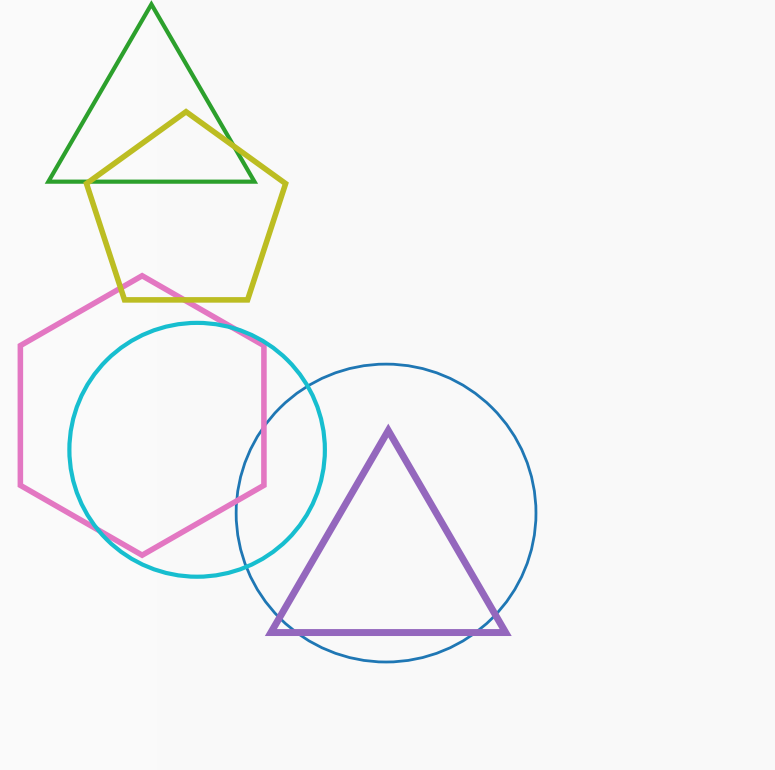[{"shape": "circle", "thickness": 1, "radius": 0.97, "center": [0.498, 0.334]}, {"shape": "triangle", "thickness": 1.5, "radius": 0.77, "center": [0.195, 0.841]}, {"shape": "triangle", "thickness": 2.5, "radius": 0.87, "center": [0.501, 0.266]}, {"shape": "hexagon", "thickness": 2, "radius": 0.91, "center": [0.183, 0.46]}, {"shape": "pentagon", "thickness": 2, "radius": 0.68, "center": [0.24, 0.72]}, {"shape": "circle", "thickness": 1.5, "radius": 0.82, "center": [0.254, 0.416]}]